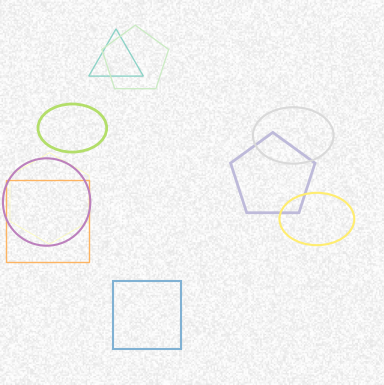[{"shape": "triangle", "thickness": 1, "radius": 0.41, "center": [0.301, 0.843]}, {"shape": "hexagon", "thickness": 0.5, "radius": 0.59, "center": [0.129, 0.485]}, {"shape": "pentagon", "thickness": 2, "radius": 0.58, "center": [0.709, 0.541]}, {"shape": "square", "thickness": 1.5, "radius": 0.44, "center": [0.383, 0.183]}, {"shape": "square", "thickness": 1, "radius": 0.53, "center": [0.123, 0.426]}, {"shape": "oval", "thickness": 2, "radius": 0.45, "center": [0.188, 0.667]}, {"shape": "oval", "thickness": 1.5, "radius": 0.52, "center": [0.762, 0.648]}, {"shape": "circle", "thickness": 1.5, "radius": 0.57, "center": [0.121, 0.475]}, {"shape": "pentagon", "thickness": 1, "radius": 0.46, "center": [0.351, 0.843]}, {"shape": "oval", "thickness": 1.5, "radius": 0.49, "center": [0.823, 0.431]}]